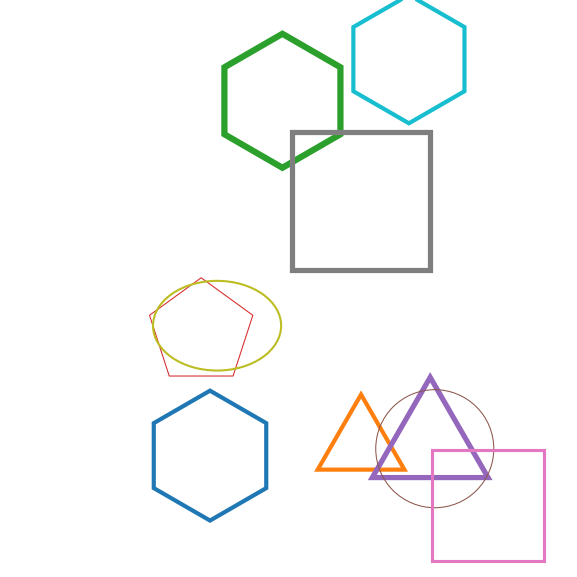[{"shape": "hexagon", "thickness": 2, "radius": 0.56, "center": [0.364, 0.21]}, {"shape": "triangle", "thickness": 2, "radius": 0.43, "center": [0.625, 0.229]}, {"shape": "hexagon", "thickness": 3, "radius": 0.58, "center": [0.489, 0.825]}, {"shape": "pentagon", "thickness": 0.5, "radius": 0.47, "center": [0.348, 0.424]}, {"shape": "triangle", "thickness": 2.5, "radius": 0.58, "center": [0.745, 0.23]}, {"shape": "circle", "thickness": 0.5, "radius": 0.51, "center": [0.753, 0.222]}, {"shape": "square", "thickness": 1.5, "radius": 0.48, "center": [0.845, 0.124]}, {"shape": "square", "thickness": 2.5, "radius": 0.6, "center": [0.625, 0.651]}, {"shape": "oval", "thickness": 1, "radius": 0.55, "center": [0.376, 0.435]}, {"shape": "hexagon", "thickness": 2, "radius": 0.56, "center": [0.708, 0.897]}]